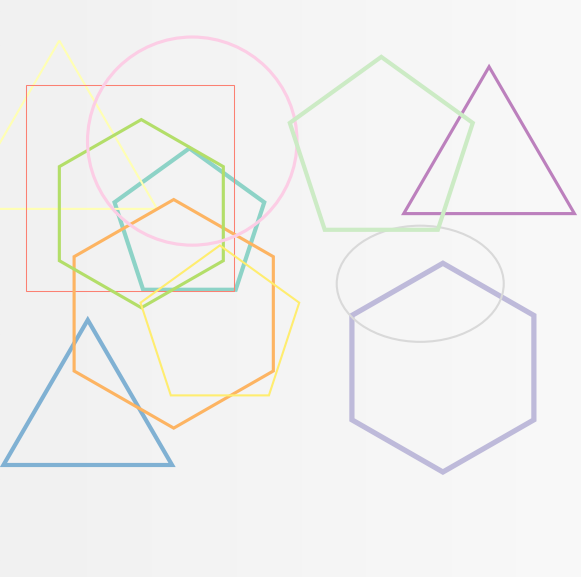[{"shape": "pentagon", "thickness": 2, "radius": 0.68, "center": [0.326, 0.607]}, {"shape": "triangle", "thickness": 1, "radius": 0.97, "center": [0.102, 0.735]}, {"shape": "hexagon", "thickness": 2.5, "radius": 0.9, "center": [0.762, 0.363]}, {"shape": "square", "thickness": 0.5, "radius": 0.89, "center": [0.224, 0.674]}, {"shape": "triangle", "thickness": 2, "radius": 0.84, "center": [0.151, 0.278]}, {"shape": "hexagon", "thickness": 1.5, "radius": 0.99, "center": [0.299, 0.456]}, {"shape": "hexagon", "thickness": 1.5, "radius": 0.81, "center": [0.243, 0.629]}, {"shape": "circle", "thickness": 1.5, "radius": 0.9, "center": [0.331, 0.755]}, {"shape": "oval", "thickness": 1, "radius": 0.72, "center": [0.723, 0.508]}, {"shape": "triangle", "thickness": 1.5, "radius": 0.85, "center": [0.841, 0.714]}, {"shape": "pentagon", "thickness": 2, "radius": 0.83, "center": [0.656, 0.735]}, {"shape": "pentagon", "thickness": 1, "radius": 0.72, "center": [0.378, 0.431]}]